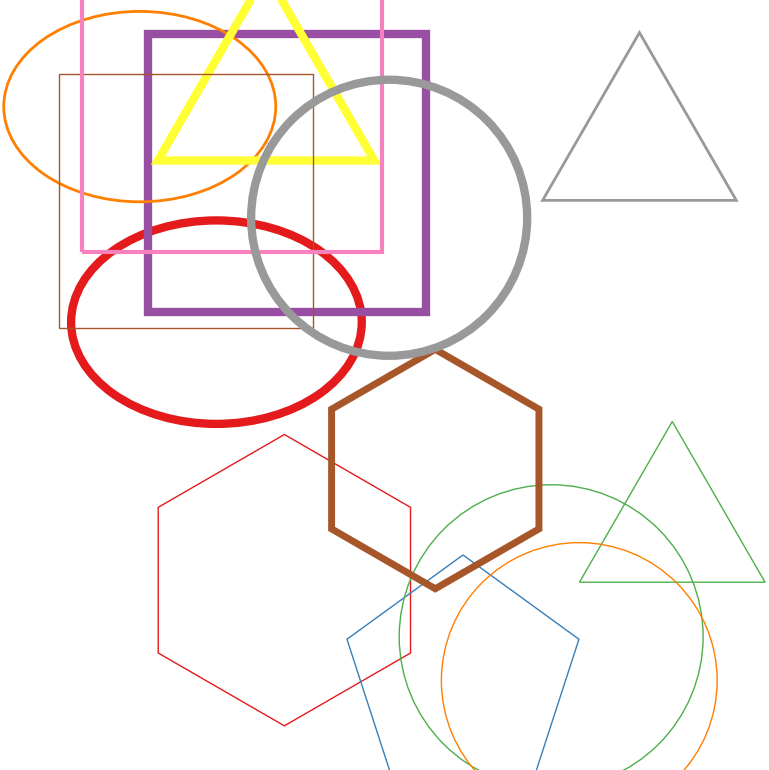[{"shape": "hexagon", "thickness": 0.5, "radius": 0.95, "center": [0.369, 0.247]}, {"shape": "oval", "thickness": 3, "radius": 0.94, "center": [0.281, 0.582]}, {"shape": "pentagon", "thickness": 0.5, "radius": 0.79, "center": [0.601, 0.121]}, {"shape": "circle", "thickness": 0.5, "radius": 0.99, "center": [0.716, 0.173]}, {"shape": "triangle", "thickness": 0.5, "radius": 0.7, "center": [0.873, 0.313]}, {"shape": "square", "thickness": 3, "radius": 0.9, "center": [0.373, 0.776]}, {"shape": "circle", "thickness": 0.5, "radius": 0.9, "center": [0.752, 0.116]}, {"shape": "oval", "thickness": 1, "radius": 0.88, "center": [0.182, 0.862]}, {"shape": "triangle", "thickness": 3, "radius": 0.81, "center": [0.346, 0.873]}, {"shape": "square", "thickness": 0.5, "radius": 0.82, "center": [0.242, 0.739]}, {"shape": "hexagon", "thickness": 2.5, "radius": 0.78, "center": [0.565, 0.391]}, {"shape": "square", "thickness": 1.5, "radius": 0.98, "center": [0.301, 0.868]}, {"shape": "circle", "thickness": 3, "radius": 0.9, "center": [0.505, 0.717]}, {"shape": "triangle", "thickness": 1, "radius": 0.73, "center": [0.83, 0.812]}]